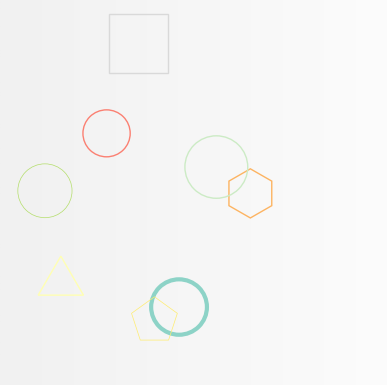[{"shape": "circle", "thickness": 3, "radius": 0.36, "center": [0.462, 0.203]}, {"shape": "triangle", "thickness": 1, "radius": 0.34, "center": [0.157, 0.267]}, {"shape": "circle", "thickness": 1, "radius": 0.3, "center": [0.275, 0.654]}, {"shape": "hexagon", "thickness": 1, "radius": 0.32, "center": [0.646, 0.498]}, {"shape": "circle", "thickness": 0.5, "radius": 0.35, "center": [0.116, 0.504]}, {"shape": "square", "thickness": 1, "radius": 0.38, "center": [0.358, 0.887]}, {"shape": "circle", "thickness": 1, "radius": 0.41, "center": [0.558, 0.566]}, {"shape": "pentagon", "thickness": 0.5, "radius": 0.31, "center": [0.399, 0.167]}]